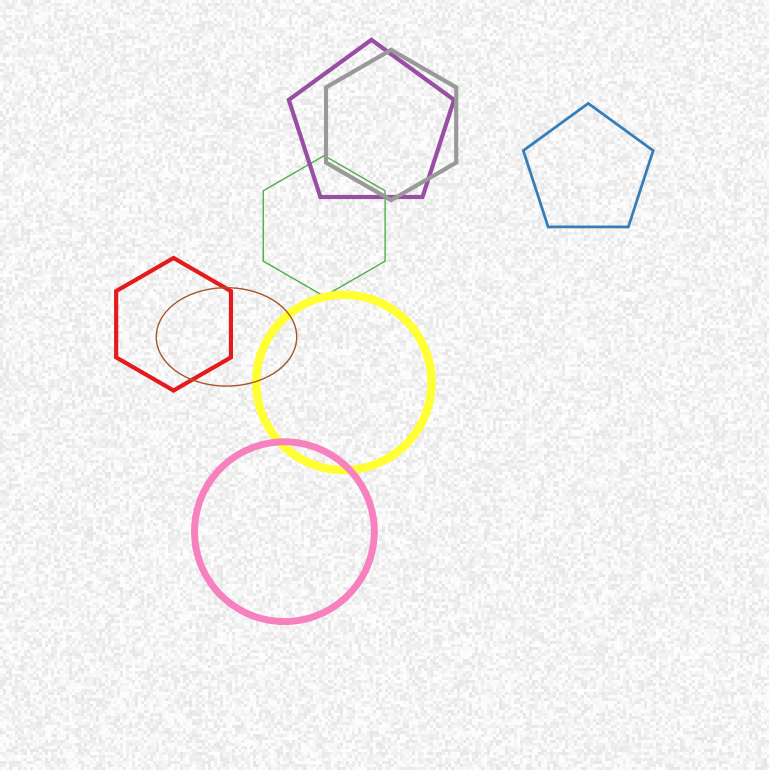[{"shape": "hexagon", "thickness": 1.5, "radius": 0.43, "center": [0.225, 0.579]}, {"shape": "pentagon", "thickness": 1, "radius": 0.44, "center": [0.764, 0.777]}, {"shape": "hexagon", "thickness": 0.5, "radius": 0.46, "center": [0.421, 0.707]}, {"shape": "pentagon", "thickness": 1.5, "radius": 0.56, "center": [0.482, 0.835]}, {"shape": "circle", "thickness": 3, "radius": 0.57, "center": [0.447, 0.503]}, {"shape": "oval", "thickness": 0.5, "radius": 0.46, "center": [0.294, 0.562]}, {"shape": "circle", "thickness": 2.5, "radius": 0.58, "center": [0.369, 0.31]}, {"shape": "hexagon", "thickness": 1.5, "radius": 0.49, "center": [0.508, 0.838]}]